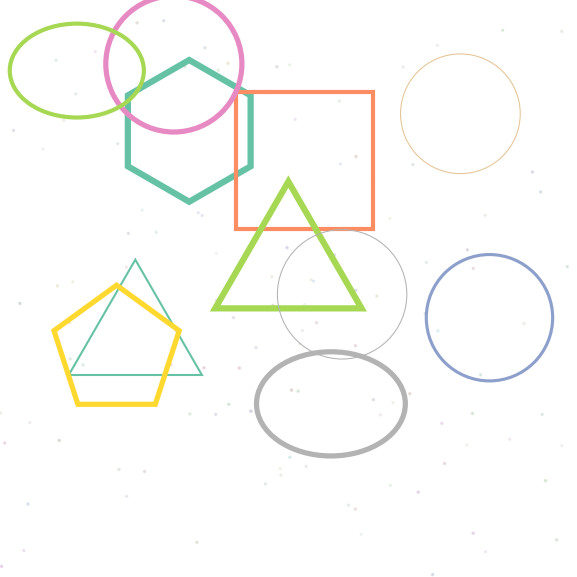[{"shape": "triangle", "thickness": 1, "radius": 0.67, "center": [0.234, 0.416]}, {"shape": "hexagon", "thickness": 3, "radius": 0.61, "center": [0.328, 0.773]}, {"shape": "square", "thickness": 2, "radius": 0.59, "center": [0.528, 0.722]}, {"shape": "circle", "thickness": 1.5, "radius": 0.55, "center": [0.848, 0.449]}, {"shape": "circle", "thickness": 2.5, "radius": 0.59, "center": [0.301, 0.888]}, {"shape": "triangle", "thickness": 3, "radius": 0.73, "center": [0.499, 0.538]}, {"shape": "oval", "thickness": 2, "radius": 0.58, "center": [0.133, 0.877]}, {"shape": "pentagon", "thickness": 2.5, "radius": 0.57, "center": [0.202, 0.391]}, {"shape": "circle", "thickness": 0.5, "radius": 0.52, "center": [0.797, 0.802]}, {"shape": "oval", "thickness": 2.5, "radius": 0.64, "center": [0.573, 0.3]}, {"shape": "circle", "thickness": 0.5, "radius": 0.56, "center": [0.592, 0.49]}]